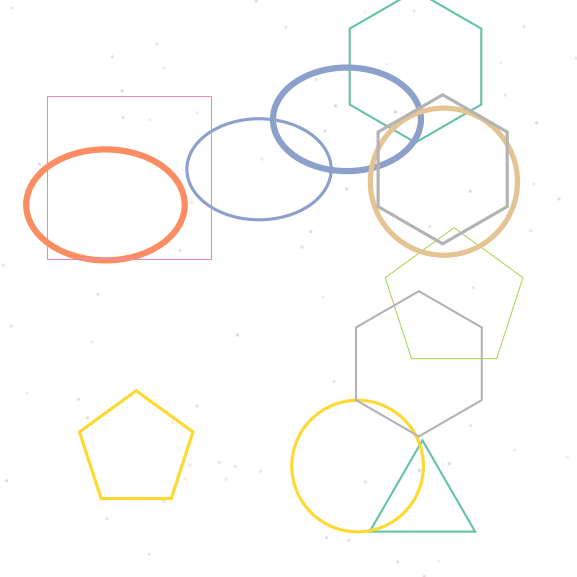[{"shape": "triangle", "thickness": 1, "radius": 0.53, "center": [0.731, 0.131]}, {"shape": "hexagon", "thickness": 1, "radius": 0.66, "center": [0.719, 0.884]}, {"shape": "oval", "thickness": 3, "radius": 0.69, "center": [0.183, 0.644]}, {"shape": "oval", "thickness": 3, "radius": 0.64, "center": [0.601, 0.793]}, {"shape": "oval", "thickness": 1.5, "radius": 0.62, "center": [0.449, 0.706]}, {"shape": "square", "thickness": 0.5, "radius": 0.71, "center": [0.224, 0.692]}, {"shape": "pentagon", "thickness": 0.5, "radius": 0.63, "center": [0.786, 0.48]}, {"shape": "circle", "thickness": 1.5, "radius": 0.57, "center": [0.619, 0.192]}, {"shape": "pentagon", "thickness": 1.5, "radius": 0.52, "center": [0.236, 0.219]}, {"shape": "circle", "thickness": 2.5, "radius": 0.64, "center": [0.769, 0.684]}, {"shape": "hexagon", "thickness": 1, "radius": 0.63, "center": [0.725, 0.369]}, {"shape": "hexagon", "thickness": 1.5, "radius": 0.65, "center": [0.767, 0.706]}]